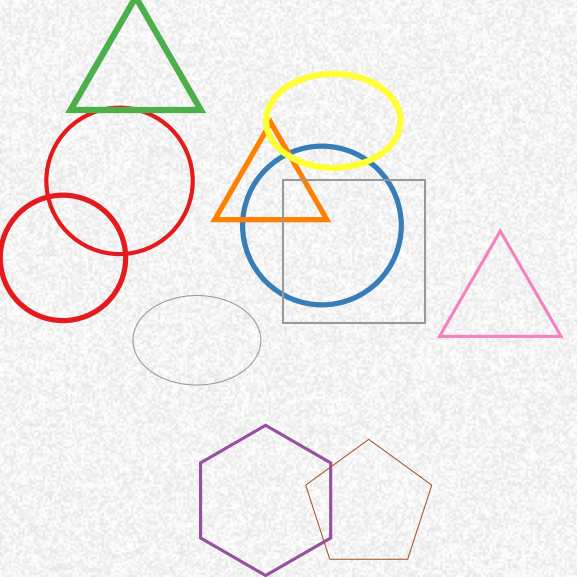[{"shape": "circle", "thickness": 2, "radius": 0.63, "center": [0.207, 0.686]}, {"shape": "circle", "thickness": 2.5, "radius": 0.54, "center": [0.109, 0.553]}, {"shape": "circle", "thickness": 2.5, "radius": 0.69, "center": [0.557, 0.609]}, {"shape": "triangle", "thickness": 3, "radius": 0.65, "center": [0.235, 0.874]}, {"shape": "hexagon", "thickness": 1.5, "radius": 0.65, "center": [0.46, 0.133]}, {"shape": "triangle", "thickness": 2.5, "radius": 0.56, "center": [0.469, 0.675]}, {"shape": "oval", "thickness": 3, "radius": 0.58, "center": [0.577, 0.79]}, {"shape": "pentagon", "thickness": 0.5, "radius": 0.57, "center": [0.639, 0.124]}, {"shape": "triangle", "thickness": 1.5, "radius": 0.61, "center": [0.866, 0.477]}, {"shape": "square", "thickness": 1, "radius": 0.62, "center": [0.613, 0.563]}, {"shape": "oval", "thickness": 0.5, "radius": 0.55, "center": [0.341, 0.41]}]